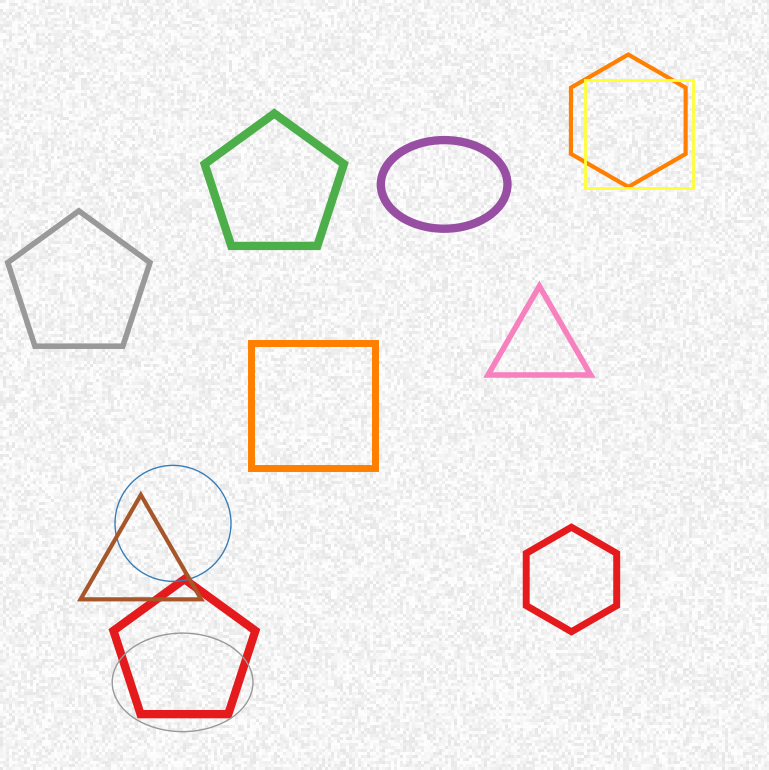[{"shape": "pentagon", "thickness": 3, "radius": 0.48, "center": [0.24, 0.151]}, {"shape": "hexagon", "thickness": 2.5, "radius": 0.34, "center": [0.742, 0.247]}, {"shape": "circle", "thickness": 0.5, "radius": 0.38, "center": [0.225, 0.32]}, {"shape": "pentagon", "thickness": 3, "radius": 0.48, "center": [0.356, 0.758]}, {"shape": "oval", "thickness": 3, "radius": 0.41, "center": [0.577, 0.761]}, {"shape": "hexagon", "thickness": 1.5, "radius": 0.43, "center": [0.816, 0.843]}, {"shape": "square", "thickness": 2.5, "radius": 0.4, "center": [0.407, 0.473]}, {"shape": "square", "thickness": 1, "radius": 0.35, "center": [0.83, 0.826]}, {"shape": "triangle", "thickness": 1.5, "radius": 0.45, "center": [0.183, 0.267]}, {"shape": "triangle", "thickness": 2, "radius": 0.38, "center": [0.7, 0.551]}, {"shape": "pentagon", "thickness": 2, "radius": 0.49, "center": [0.102, 0.629]}, {"shape": "oval", "thickness": 0.5, "radius": 0.46, "center": [0.237, 0.114]}]